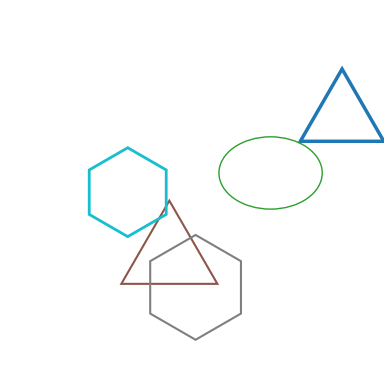[{"shape": "triangle", "thickness": 2.5, "radius": 0.63, "center": [0.889, 0.696]}, {"shape": "oval", "thickness": 1, "radius": 0.67, "center": [0.703, 0.551]}, {"shape": "triangle", "thickness": 1.5, "radius": 0.72, "center": [0.44, 0.335]}, {"shape": "hexagon", "thickness": 1.5, "radius": 0.68, "center": [0.508, 0.254]}, {"shape": "hexagon", "thickness": 2, "radius": 0.58, "center": [0.332, 0.501]}]